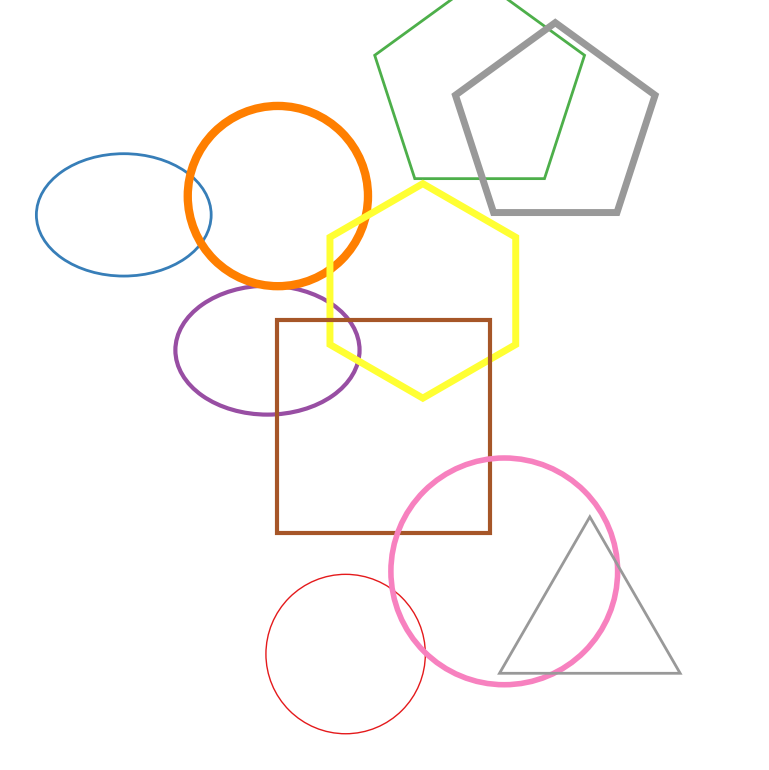[{"shape": "circle", "thickness": 0.5, "radius": 0.52, "center": [0.449, 0.151]}, {"shape": "oval", "thickness": 1, "radius": 0.57, "center": [0.161, 0.721]}, {"shape": "pentagon", "thickness": 1, "radius": 0.72, "center": [0.623, 0.884]}, {"shape": "oval", "thickness": 1.5, "radius": 0.6, "center": [0.347, 0.545]}, {"shape": "circle", "thickness": 3, "radius": 0.59, "center": [0.361, 0.745]}, {"shape": "hexagon", "thickness": 2.5, "radius": 0.7, "center": [0.549, 0.622]}, {"shape": "square", "thickness": 1.5, "radius": 0.69, "center": [0.499, 0.446]}, {"shape": "circle", "thickness": 2, "radius": 0.74, "center": [0.655, 0.258]}, {"shape": "triangle", "thickness": 1, "radius": 0.68, "center": [0.766, 0.193]}, {"shape": "pentagon", "thickness": 2.5, "radius": 0.68, "center": [0.721, 0.834]}]